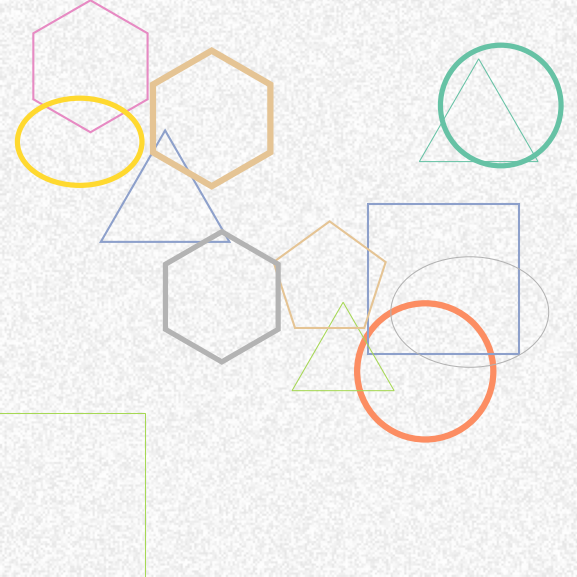[{"shape": "triangle", "thickness": 0.5, "radius": 0.59, "center": [0.829, 0.779]}, {"shape": "circle", "thickness": 2.5, "radius": 0.52, "center": [0.867, 0.816]}, {"shape": "circle", "thickness": 3, "radius": 0.59, "center": [0.736, 0.356]}, {"shape": "triangle", "thickness": 1, "radius": 0.64, "center": [0.286, 0.645]}, {"shape": "square", "thickness": 1, "radius": 0.65, "center": [0.768, 0.516]}, {"shape": "hexagon", "thickness": 1, "radius": 0.57, "center": [0.157, 0.884]}, {"shape": "square", "thickness": 0.5, "radius": 0.72, "center": [0.106, 0.139]}, {"shape": "triangle", "thickness": 0.5, "radius": 0.51, "center": [0.594, 0.374]}, {"shape": "oval", "thickness": 2.5, "radius": 0.54, "center": [0.138, 0.754]}, {"shape": "pentagon", "thickness": 1, "radius": 0.51, "center": [0.571, 0.514]}, {"shape": "hexagon", "thickness": 3, "radius": 0.59, "center": [0.367, 0.794]}, {"shape": "oval", "thickness": 0.5, "radius": 0.68, "center": [0.813, 0.459]}, {"shape": "hexagon", "thickness": 2.5, "radius": 0.56, "center": [0.384, 0.485]}]